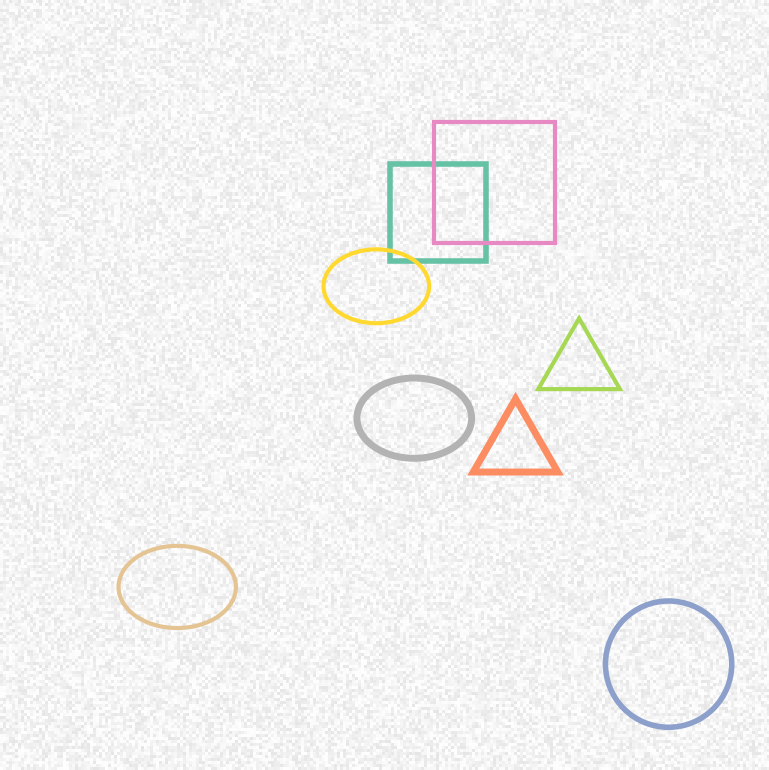[{"shape": "square", "thickness": 2, "radius": 0.31, "center": [0.569, 0.724]}, {"shape": "triangle", "thickness": 2.5, "radius": 0.32, "center": [0.67, 0.419]}, {"shape": "circle", "thickness": 2, "radius": 0.41, "center": [0.868, 0.137]}, {"shape": "square", "thickness": 1.5, "radius": 0.39, "center": [0.642, 0.763]}, {"shape": "triangle", "thickness": 1.5, "radius": 0.31, "center": [0.752, 0.525]}, {"shape": "oval", "thickness": 1.5, "radius": 0.34, "center": [0.489, 0.628]}, {"shape": "oval", "thickness": 1.5, "radius": 0.38, "center": [0.23, 0.238]}, {"shape": "oval", "thickness": 2.5, "radius": 0.37, "center": [0.538, 0.457]}]